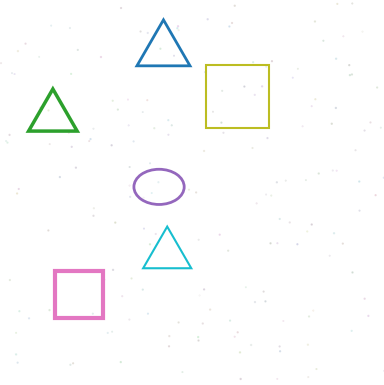[{"shape": "triangle", "thickness": 2, "radius": 0.4, "center": [0.425, 0.869]}, {"shape": "triangle", "thickness": 2.5, "radius": 0.36, "center": [0.137, 0.696]}, {"shape": "oval", "thickness": 2, "radius": 0.33, "center": [0.413, 0.515]}, {"shape": "square", "thickness": 3, "radius": 0.31, "center": [0.205, 0.234]}, {"shape": "square", "thickness": 1.5, "radius": 0.41, "center": [0.616, 0.75]}, {"shape": "triangle", "thickness": 1.5, "radius": 0.36, "center": [0.434, 0.339]}]